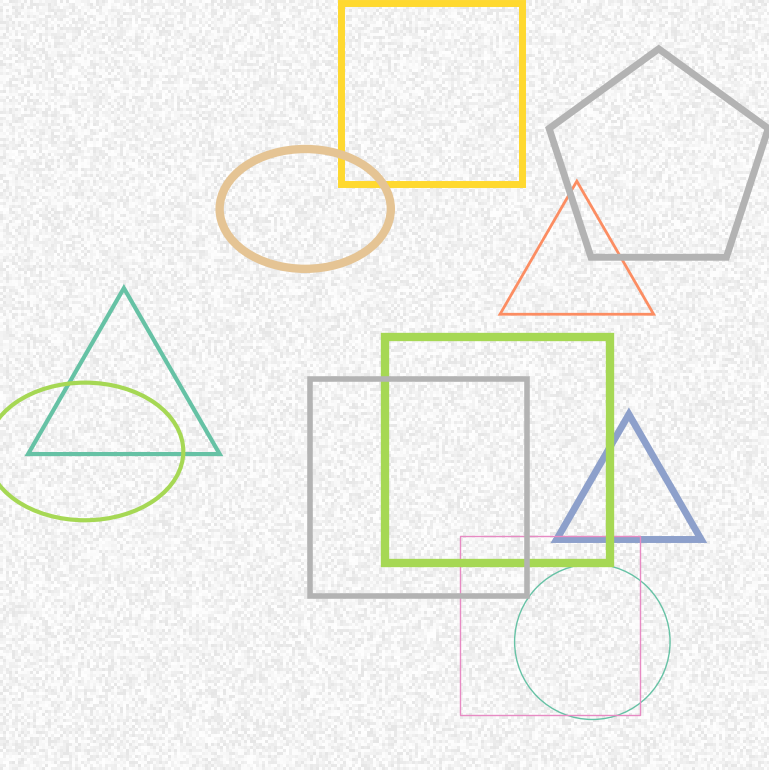[{"shape": "circle", "thickness": 0.5, "radius": 0.5, "center": [0.769, 0.167]}, {"shape": "triangle", "thickness": 1.5, "radius": 0.72, "center": [0.161, 0.482]}, {"shape": "triangle", "thickness": 1, "radius": 0.58, "center": [0.749, 0.649]}, {"shape": "triangle", "thickness": 2.5, "radius": 0.54, "center": [0.817, 0.354]}, {"shape": "square", "thickness": 0.5, "radius": 0.58, "center": [0.714, 0.188]}, {"shape": "square", "thickness": 3, "radius": 0.73, "center": [0.646, 0.416]}, {"shape": "oval", "thickness": 1.5, "radius": 0.64, "center": [0.11, 0.414]}, {"shape": "square", "thickness": 2.5, "radius": 0.59, "center": [0.56, 0.879]}, {"shape": "oval", "thickness": 3, "radius": 0.56, "center": [0.396, 0.729]}, {"shape": "square", "thickness": 2, "radius": 0.71, "center": [0.544, 0.367]}, {"shape": "pentagon", "thickness": 2.5, "radius": 0.75, "center": [0.855, 0.787]}]